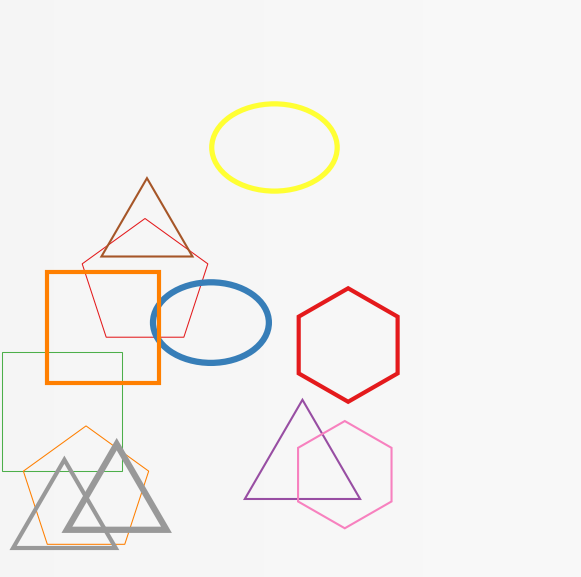[{"shape": "pentagon", "thickness": 0.5, "radius": 0.57, "center": [0.249, 0.507]}, {"shape": "hexagon", "thickness": 2, "radius": 0.49, "center": [0.599, 0.402]}, {"shape": "oval", "thickness": 3, "radius": 0.5, "center": [0.363, 0.441]}, {"shape": "square", "thickness": 0.5, "radius": 0.52, "center": [0.107, 0.286]}, {"shape": "triangle", "thickness": 1, "radius": 0.57, "center": [0.52, 0.192]}, {"shape": "square", "thickness": 2, "radius": 0.48, "center": [0.177, 0.432]}, {"shape": "pentagon", "thickness": 0.5, "radius": 0.57, "center": [0.148, 0.148]}, {"shape": "oval", "thickness": 2.5, "radius": 0.54, "center": [0.472, 0.744]}, {"shape": "triangle", "thickness": 1, "radius": 0.45, "center": [0.253, 0.6]}, {"shape": "hexagon", "thickness": 1, "radius": 0.46, "center": [0.593, 0.177]}, {"shape": "triangle", "thickness": 3, "radius": 0.49, "center": [0.201, 0.131]}, {"shape": "triangle", "thickness": 2, "radius": 0.51, "center": [0.111, 0.101]}]